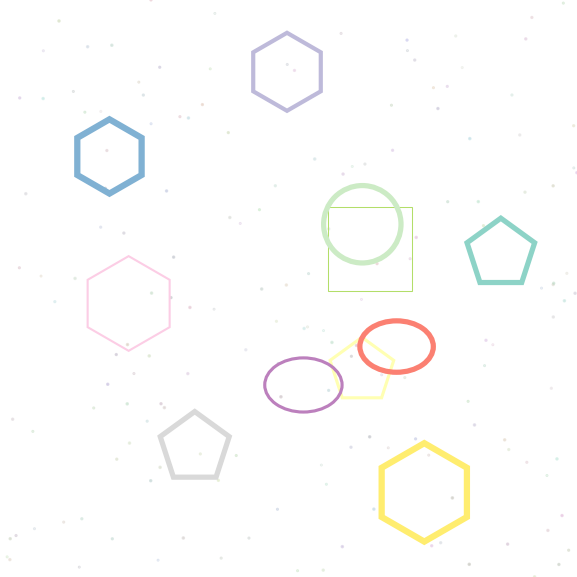[{"shape": "pentagon", "thickness": 2.5, "radius": 0.31, "center": [0.867, 0.56]}, {"shape": "pentagon", "thickness": 1.5, "radius": 0.29, "center": [0.627, 0.357]}, {"shape": "hexagon", "thickness": 2, "radius": 0.34, "center": [0.497, 0.875]}, {"shape": "oval", "thickness": 2.5, "radius": 0.32, "center": [0.687, 0.399]}, {"shape": "hexagon", "thickness": 3, "radius": 0.32, "center": [0.19, 0.728]}, {"shape": "square", "thickness": 0.5, "radius": 0.36, "center": [0.64, 0.569]}, {"shape": "hexagon", "thickness": 1, "radius": 0.41, "center": [0.223, 0.474]}, {"shape": "pentagon", "thickness": 2.5, "radius": 0.31, "center": [0.337, 0.224]}, {"shape": "oval", "thickness": 1.5, "radius": 0.33, "center": [0.525, 0.333]}, {"shape": "circle", "thickness": 2.5, "radius": 0.34, "center": [0.627, 0.611]}, {"shape": "hexagon", "thickness": 3, "radius": 0.43, "center": [0.735, 0.147]}]